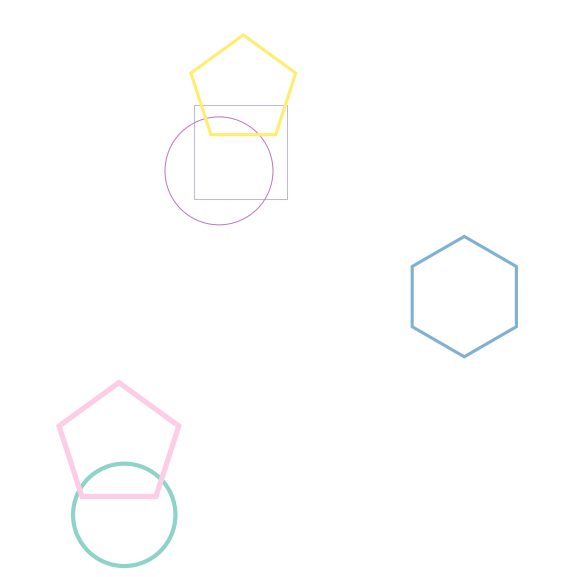[{"shape": "circle", "thickness": 2, "radius": 0.44, "center": [0.215, 0.108]}, {"shape": "square", "thickness": 0.5, "radius": 0.41, "center": [0.416, 0.736]}, {"shape": "hexagon", "thickness": 1.5, "radius": 0.52, "center": [0.804, 0.486]}, {"shape": "pentagon", "thickness": 2.5, "radius": 0.55, "center": [0.206, 0.228]}, {"shape": "circle", "thickness": 0.5, "radius": 0.47, "center": [0.379, 0.703]}, {"shape": "pentagon", "thickness": 1.5, "radius": 0.48, "center": [0.421, 0.843]}]